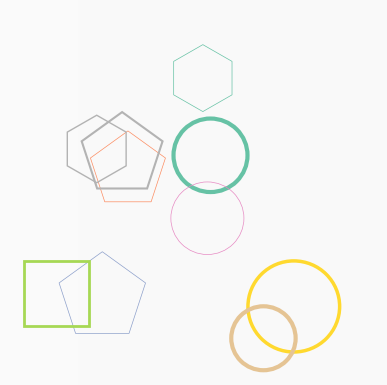[{"shape": "circle", "thickness": 3, "radius": 0.48, "center": [0.543, 0.597]}, {"shape": "hexagon", "thickness": 0.5, "radius": 0.43, "center": [0.523, 0.797]}, {"shape": "pentagon", "thickness": 0.5, "radius": 0.51, "center": [0.33, 0.558]}, {"shape": "pentagon", "thickness": 0.5, "radius": 0.59, "center": [0.264, 0.229]}, {"shape": "circle", "thickness": 0.5, "radius": 0.47, "center": [0.535, 0.433]}, {"shape": "square", "thickness": 2, "radius": 0.42, "center": [0.147, 0.238]}, {"shape": "circle", "thickness": 2.5, "radius": 0.59, "center": [0.758, 0.204]}, {"shape": "circle", "thickness": 3, "radius": 0.42, "center": [0.68, 0.121]}, {"shape": "pentagon", "thickness": 1.5, "radius": 0.55, "center": [0.315, 0.599]}, {"shape": "hexagon", "thickness": 1, "radius": 0.44, "center": [0.25, 0.613]}]